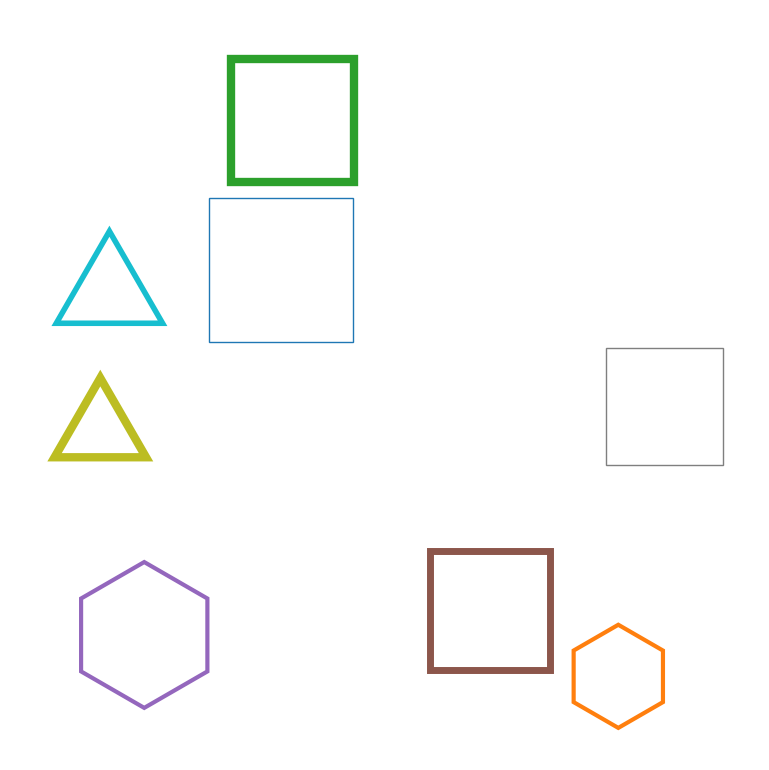[{"shape": "square", "thickness": 0.5, "radius": 0.47, "center": [0.365, 0.65]}, {"shape": "hexagon", "thickness": 1.5, "radius": 0.33, "center": [0.803, 0.122]}, {"shape": "square", "thickness": 3, "radius": 0.4, "center": [0.38, 0.843]}, {"shape": "hexagon", "thickness": 1.5, "radius": 0.47, "center": [0.187, 0.175]}, {"shape": "square", "thickness": 2.5, "radius": 0.39, "center": [0.637, 0.207]}, {"shape": "square", "thickness": 0.5, "radius": 0.38, "center": [0.863, 0.473]}, {"shape": "triangle", "thickness": 3, "radius": 0.34, "center": [0.13, 0.44]}, {"shape": "triangle", "thickness": 2, "radius": 0.4, "center": [0.142, 0.62]}]